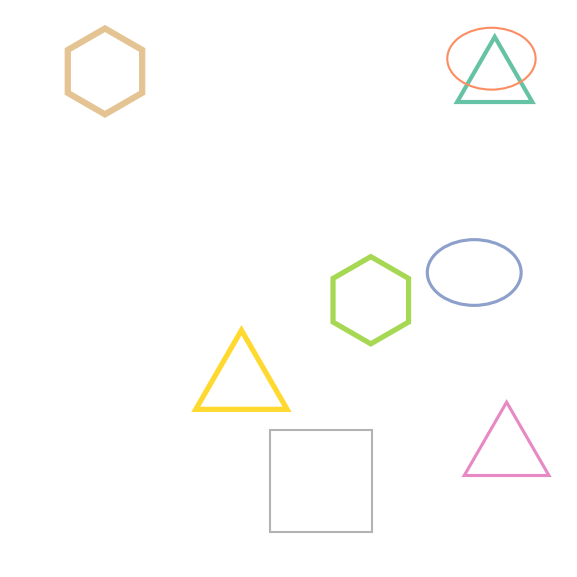[{"shape": "triangle", "thickness": 2, "radius": 0.38, "center": [0.857, 0.86]}, {"shape": "oval", "thickness": 1, "radius": 0.38, "center": [0.851, 0.897]}, {"shape": "oval", "thickness": 1.5, "radius": 0.41, "center": [0.821, 0.527]}, {"shape": "triangle", "thickness": 1.5, "radius": 0.42, "center": [0.877, 0.218]}, {"shape": "hexagon", "thickness": 2.5, "radius": 0.38, "center": [0.642, 0.479]}, {"shape": "triangle", "thickness": 2.5, "radius": 0.46, "center": [0.418, 0.336]}, {"shape": "hexagon", "thickness": 3, "radius": 0.37, "center": [0.182, 0.875]}, {"shape": "square", "thickness": 1, "radius": 0.44, "center": [0.556, 0.166]}]